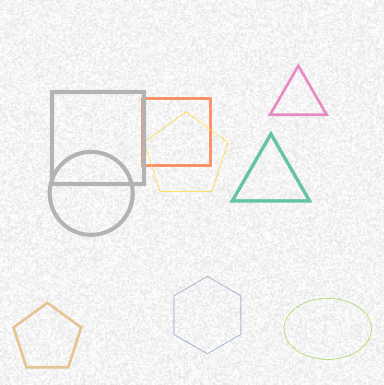[{"shape": "triangle", "thickness": 2.5, "radius": 0.58, "center": [0.704, 0.536]}, {"shape": "square", "thickness": 2, "radius": 0.44, "center": [0.458, 0.658]}, {"shape": "hexagon", "thickness": 0.5, "radius": 0.5, "center": [0.539, 0.182]}, {"shape": "triangle", "thickness": 2, "radius": 0.42, "center": [0.775, 0.744]}, {"shape": "oval", "thickness": 0.5, "radius": 0.57, "center": [0.851, 0.146]}, {"shape": "pentagon", "thickness": 0.5, "radius": 0.57, "center": [0.483, 0.595]}, {"shape": "pentagon", "thickness": 2, "radius": 0.46, "center": [0.123, 0.121]}, {"shape": "square", "thickness": 3, "radius": 0.6, "center": [0.254, 0.643]}, {"shape": "circle", "thickness": 3, "radius": 0.54, "center": [0.237, 0.498]}]